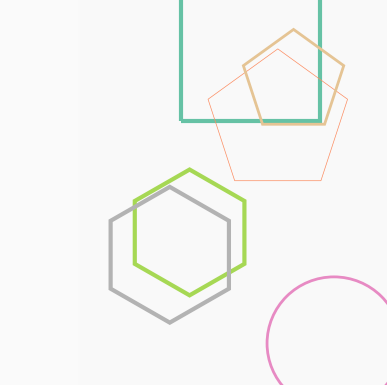[{"shape": "square", "thickness": 3, "radius": 0.89, "center": [0.646, 0.864]}, {"shape": "pentagon", "thickness": 0.5, "radius": 0.95, "center": [0.717, 0.684]}, {"shape": "circle", "thickness": 2, "radius": 0.86, "center": [0.862, 0.108]}, {"shape": "hexagon", "thickness": 3, "radius": 0.82, "center": [0.489, 0.396]}, {"shape": "pentagon", "thickness": 2, "radius": 0.68, "center": [0.758, 0.787]}, {"shape": "hexagon", "thickness": 3, "radius": 0.88, "center": [0.438, 0.338]}]